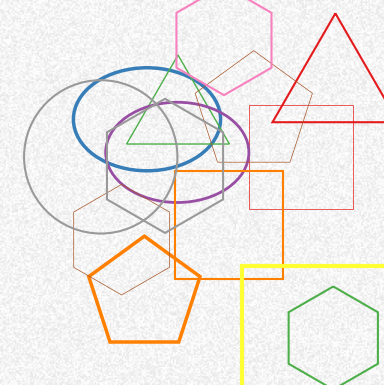[{"shape": "triangle", "thickness": 1.5, "radius": 0.94, "center": [0.871, 0.777]}, {"shape": "square", "thickness": 0.5, "radius": 0.67, "center": [0.783, 0.592]}, {"shape": "oval", "thickness": 2.5, "radius": 0.96, "center": [0.382, 0.69]}, {"shape": "triangle", "thickness": 1, "radius": 0.77, "center": [0.462, 0.703]}, {"shape": "hexagon", "thickness": 1.5, "radius": 0.67, "center": [0.866, 0.122]}, {"shape": "oval", "thickness": 2, "radius": 0.93, "center": [0.46, 0.604]}, {"shape": "square", "thickness": 1.5, "radius": 0.7, "center": [0.595, 0.417]}, {"shape": "pentagon", "thickness": 2.5, "radius": 0.76, "center": [0.375, 0.235]}, {"shape": "square", "thickness": 3, "radius": 1.0, "center": [0.827, 0.11]}, {"shape": "pentagon", "thickness": 0.5, "radius": 0.8, "center": [0.659, 0.708]}, {"shape": "hexagon", "thickness": 0.5, "radius": 0.72, "center": [0.316, 0.377]}, {"shape": "hexagon", "thickness": 1.5, "radius": 0.71, "center": [0.582, 0.895]}, {"shape": "hexagon", "thickness": 1.5, "radius": 0.87, "center": [0.429, 0.569]}, {"shape": "circle", "thickness": 1.5, "radius": 1.0, "center": [0.262, 0.593]}]